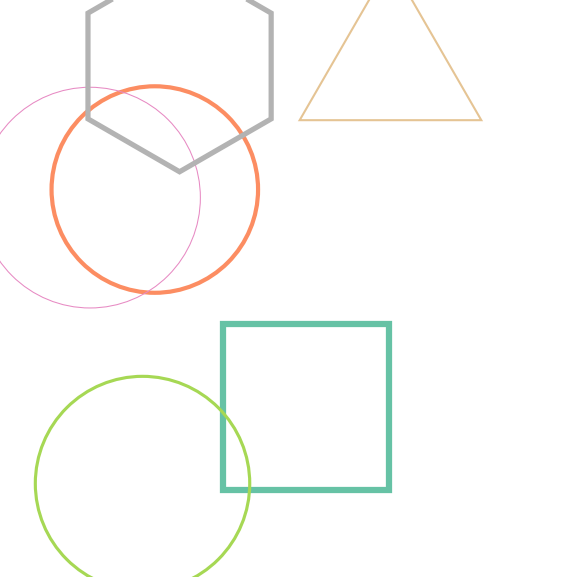[{"shape": "square", "thickness": 3, "radius": 0.72, "center": [0.53, 0.294]}, {"shape": "circle", "thickness": 2, "radius": 0.89, "center": [0.268, 0.671]}, {"shape": "circle", "thickness": 0.5, "radius": 0.96, "center": [0.156, 0.657]}, {"shape": "circle", "thickness": 1.5, "radius": 0.93, "center": [0.247, 0.162]}, {"shape": "triangle", "thickness": 1, "radius": 0.91, "center": [0.676, 0.882]}, {"shape": "hexagon", "thickness": 2.5, "radius": 0.92, "center": [0.311, 0.885]}]